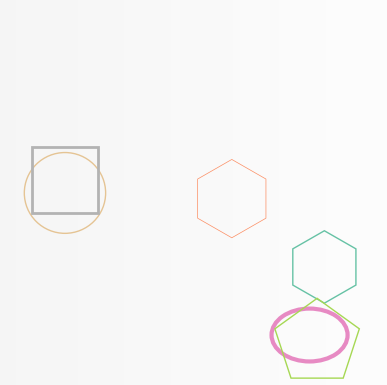[{"shape": "hexagon", "thickness": 1, "radius": 0.47, "center": [0.837, 0.307]}, {"shape": "hexagon", "thickness": 0.5, "radius": 0.51, "center": [0.598, 0.484]}, {"shape": "oval", "thickness": 3, "radius": 0.49, "center": [0.799, 0.13]}, {"shape": "pentagon", "thickness": 1, "radius": 0.57, "center": [0.818, 0.111]}, {"shape": "circle", "thickness": 1, "radius": 0.52, "center": [0.168, 0.499]}, {"shape": "square", "thickness": 2, "radius": 0.43, "center": [0.168, 0.532]}]